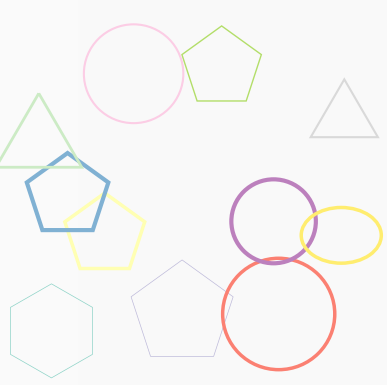[{"shape": "hexagon", "thickness": 0.5, "radius": 0.61, "center": [0.133, 0.141]}, {"shape": "pentagon", "thickness": 2.5, "radius": 0.54, "center": [0.27, 0.39]}, {"shape": "pentagon", "thickness": 0.5, "radius": 0.69, "center": [0.47, 0.186]}, {"shape": "circle", "thickness": 2.5, "radius": 0.72, "center": [0.719, 0.184]}, {"shape": "pentagon", "thickness": 3, "radius": 0.55, "center": [0.174, 0.492]}, {"shape": "pentagon", "thickness": 1, "radius": 0.54, "center": [0.572, 0.825]}, {"shape": "circle", "thickness": 1.5, "radius": 0.64, "center": [0.345, 0.808]}, {"shape": "triangle", "thickness": 1.5, "radius": 0.5, "center": [0.889, 0.694]}, {"shape": "circle", "thickness": 3, "radius": 0.55, "center": [0.706, 0.425]}, {"shape": "triangle", "thickness": 2, "radius": 0.64, "center": [0.1, 0.63]}, {"shape": "oval", "thickness": 2.5, "radius": 0.52, "center": [0.881, 0.389]}]